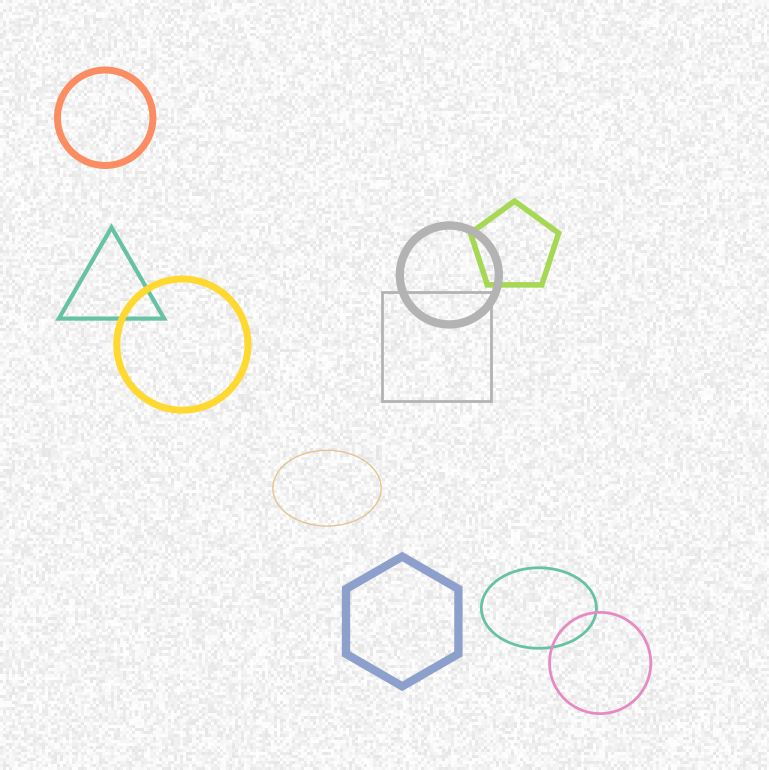[{"shape": "oval", "thickness": 1, "radius": 0.37, "center": [0.7, 0.21]}, {"shape": "triangle", "thickness": 1.5, "radius": 0.39, "center": [0.145, 0.626]}, {"shape": "circle", "thickness": 2.5, "radius": 0.31, "center": [0.137, 0.847]}, {"shape": "hexagon", "thickness": 3, "radius": 0.42, "center": [0.522, 0.193]}, {"shape": "circle", "thickness": 1, "radius": 0.33, "center": [0.779, 0.139]}, {"shape": "pentagon", "thickness": 2, "radius": 0.3, "center": [0.668, 0.679]}, {"shape": "circle", "thickness": 2.5, "radius": 0.43, "center": [0.237, 0.552]}, {"shape": "oval", "thickness": 0.5, "radius": 0.35, "center": [0.425, 0.366]}, {"shape": "circle", "thickness": 3, "radius": 0.32, "center": [0.584, 0.643]}, {"shape": "square", "thickness": 1, "radius": 0.35, "center": [0.567, 0.55]}]